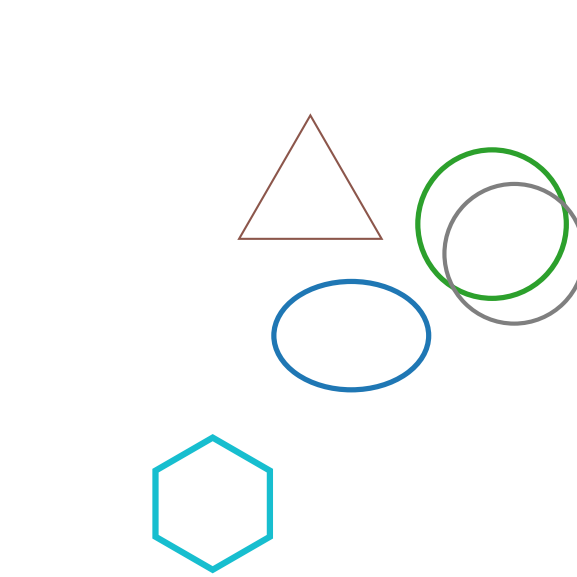[{"shape": "oval", "thickness": 2.5, "radius": 0.67, "center": [0.608, 0.418]}, {"shape": "circle", "thickness": 2.5, "radius": 0.64, "center": [0.852, 0.611]}, {"shape": "triangle", "thickness": 1, "radius": 0.71, "center": [0.537, 0.657]}, {"shape": "circle", "thickness": 2, "radius": 0.6, "center": [0.891, 0.56]}, {"shape": "hexagon", "thickness": 3, "radius": 0.57, "center": [0.368, 0.127]}]